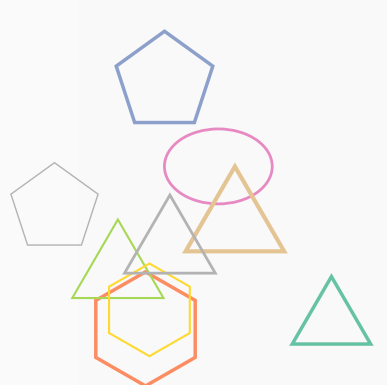[{"shape": "triangle", "thickness": 2.5, "radius": 0.58, "center": [0.855, 0.165]}, {"shape": "hexagon", "thickness": 2.5, "radius": 0.74, "center": [0.375, 0.146]}, {"shape": "pentagon", "thickness": 2.5, "radius": 0.66, "center": [0.425, 0.788]}, {"shape": "oval", "thickness": 2, "radius": 0.7, "center": [0.563, 0.568]}, {"shape": "triangle", "thickness": 1.5, "radius": 0.68, "center": [0.304, 0.294]}, {"shape": "hexagon", "thickness": 1.5, "radius": 0.6, "center": [0.386, 0.195]}, {"shape": "triangle", "thickness": 3, "radius": 0.73, "center": [0.606, 0.421]}, {"shape": "triangle", "thickness": 2, "radius": 0.68, "center": [0.438, 0.358]}, {"shape": "pentagon", "thickness": 1, "radius": 0.59, "center": [0.141, 0.459]}]